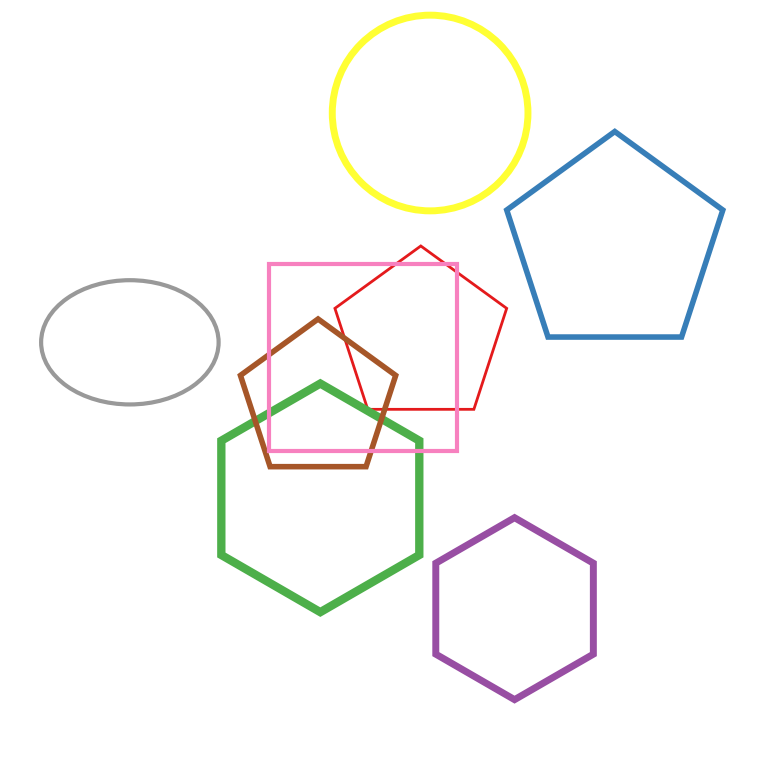[{"shape": "pentagon", "thickness": 1, "radius": 0.59, "center": [0.546, 0.563]}, {"shape": "pentagon", "thickness": 2, "radius": 0.74, "center": [0.798, 0.682]}, {"shape": "hexagon", "thickness": 3, "radius": 0.74, "center": [0.416, 0.353]}, {"shape": "hexagon", "thickness": 2.5, "radius": 0.59, "center": [0.668, 0.21]}, {"shape": "circle", "thickness": 2.5, "radius": 0.64, "center": [0.559, 0.853]}, {"shape": "pentagon", "thickness": 2, "radius": 0.53, "center": [0.413, 0.48]}, {"shape": "square", "thickness": 1.5, "radius": 0.61, "center": [0.471, 0.536]}, {"shape": "oval", "thickness": 1.5, "radius": 0.58, "center": [0.169, 0.555]}]